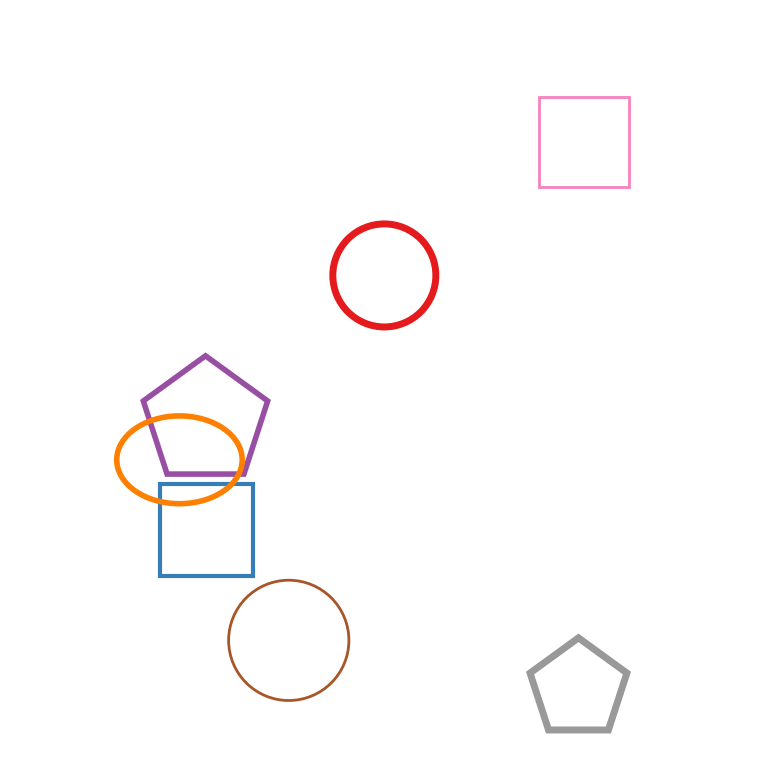[{"shape": "circle", "thickness": 2.5, "radius": 0.33, "center": [0.499, 0.642]}, {"shape": "square", "thickness": 1.5, "radius": 0.3, "center": [0.268, 0.312]}, {"shape": "pentagon", "thickness": 2, "radius": 0.42, "center": [0.267, 0.453]}, {"shape": "oval", "thickness": 2, "radius": 0.41, "center": [0.233, 0.403]}, {"shape": "circle", "thickness": 1, "radius": 0.39, "center": [0.375, 0.168]}, {"shape": "square", "thickness": 1, "radius": 0.29, "center": [0.759, 0.816]}, {"shape": "pentagon", "thickness": 2.5, "radius": 0.33, "center": [0.751, 0.105]}]